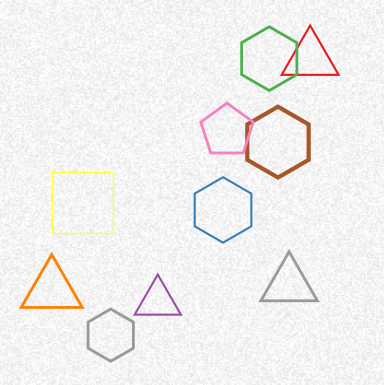[{"shape": "triangle", "thickness": 1.5, "radius": 0.43, "center": [0.806, 0.848]}, {"shape": "hexagon", "thickness": 1.5, "radius": 0.42, "center": [0.579, 0.455]}, {"shape": "hexagon", "thickness": 2, "radius": 0.41, "center": [0.699, 0.848]}, {"shape": "triangle", "thickness": 1.5, "radius": 0.35, "center": [0.41, 0.217]}, {"shape": "triangle", "thickness": 2, "radius": 0.46, "center": [0.134, 0.247]}, {"shape": "square", "thickness": 1, "radius": 0.4, "center": [0.215, 0.474]}, {"shape": "hexagon", "thickness": 3, "radius": 0.46, "center": [0.722, 0.631]}, {"shape": "pentagon", "thickness": 2, "radius": 0.36, "center": [0.59, 0.661]}, {"shape": "triangle", "thickness": 2, "radius": 0.42, "center": [0.751, 0.261]}, {"shape": "hexagon", "thickness": 2, "radius": 0.34, "center": [0.288, 0.129]}]